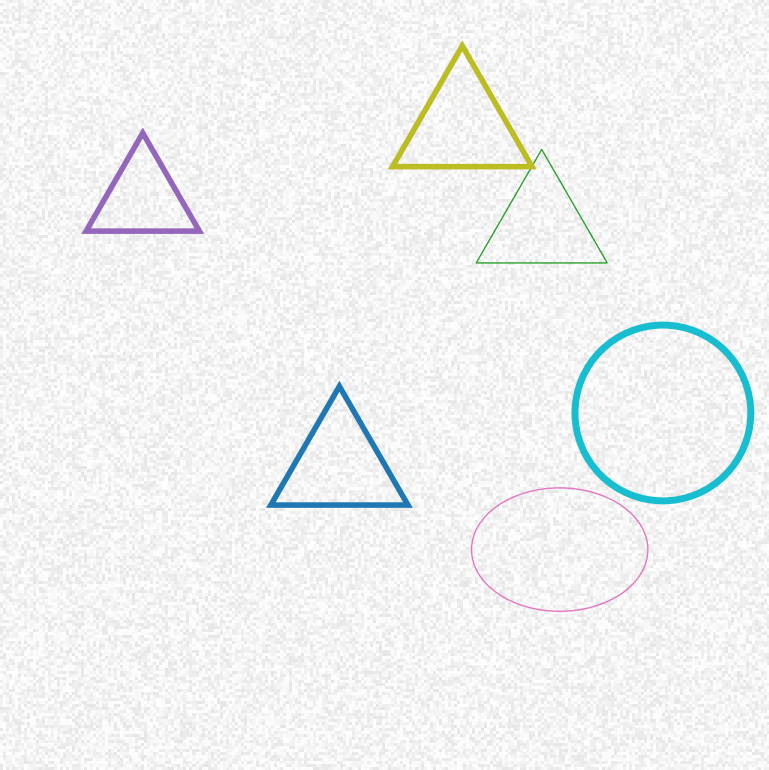[{"shape": "triangle", "thickness": 2, "radius": 0.51, "center": [0.441, 0.395]}, {"shape": "triangle", "thickness": 0.5, "radius": 0.49, "center": [0.704, 0.708]}, {"shape": "triangle", "thickness": 2, "radius": 0.42, "center": [0.185, 0.742]}, {"shape": "oval", "thickness": 0.5, "radius": 0.57, "center": [0.727, 0.286]}, {"shape": "triangle", "thickness": 2, "radius": 0.52, "center": [0.6, 0.836]}, {"shape": "circle", "thickness": 2.5, "radius": 0.57, "center": [0.861, 0.464]}]